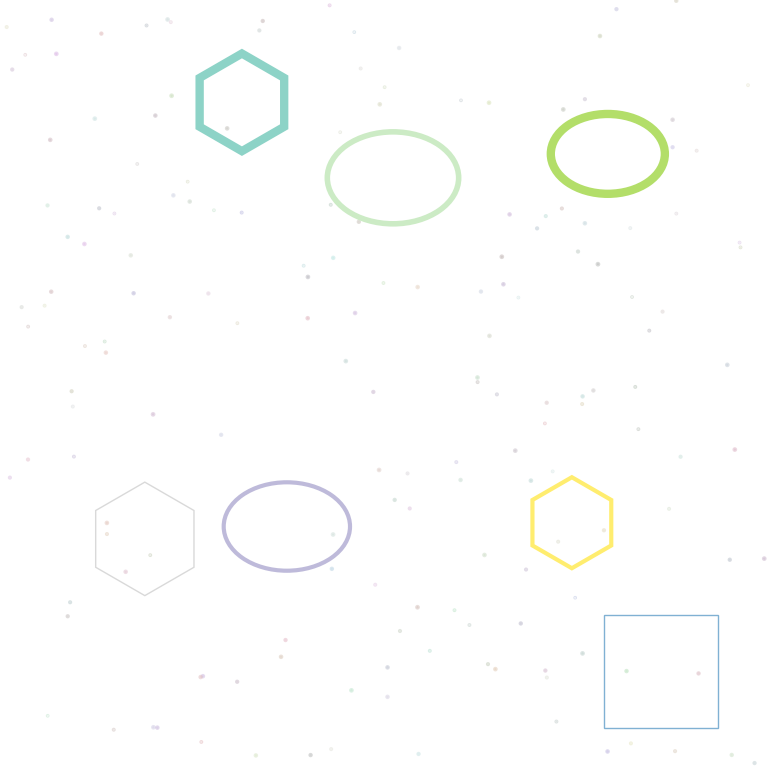[{"shape": "hexagon", "thickness": 3, "radius": 0.32, "center": [0.314, 0.867]}, {"shape": "oval", "thickness": 1.5, "radius": 0.41, "center": [0.373, 0.316]}, {"shape": "square", "thickness": 0.5, "radius": 0.37, "center": [0.859, 0.128]}, {"shape": "oval", "thickness": 3, "radius": 0.37, "center": [0.789, 0.8]}, {"shape": "hexagon", "thickness": 0.5, "radius": 0.37, "center": [0.188, 0.3]}, {"shape": "oval", "thickness": 2, "radius": 0.43, "center": [0.51, 0.769]}, {"shape": "hexagon", "thickness": 1.5, "radius": 0.3, "center": [0.743, 0.321]}]